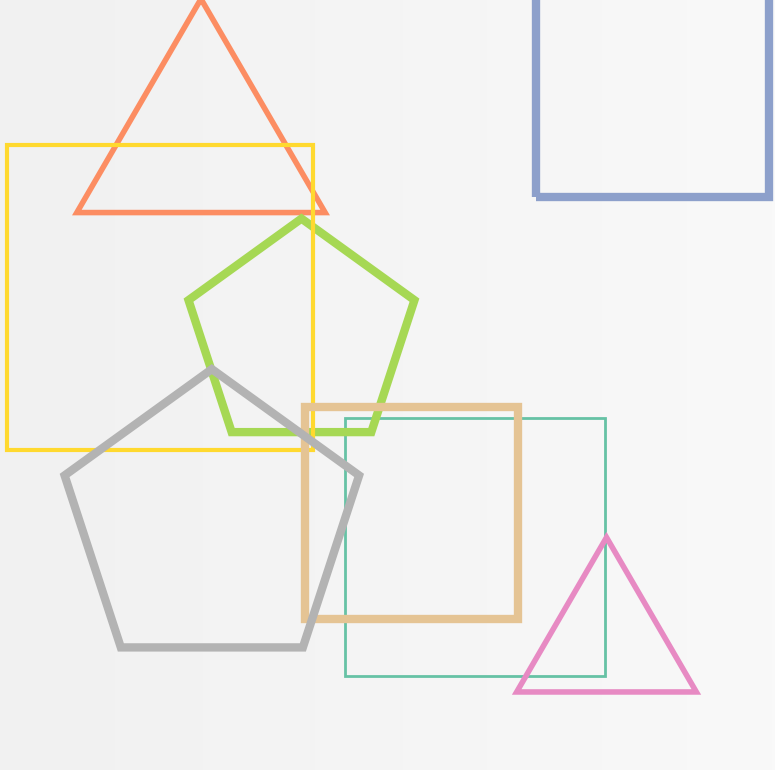[{"shape": "square", "thickness": 1, "radius": 0.84, "center": [0.613, 0.289]}, {"shape": "triangle", "thickness": 2, "radius": 0.92, "center": [0.259, 0.816]}, {"shape": "square", "thickness": 3, "radius": 0.75, "center": [0.842, 0.894]}, {"shape": "triangle", "thickness": 2, "radius": 0.67, "center": [0.783, 0.168]}, {"shape": "pentagon", "thickness": 3, "radius": 0.77, "center": [0.389, 0.563]}, {"shape": "square", "thickness": 1.5, "radius": 0.99, "center": [0.206, 0.614]}, {"shape": "square", "thickness": 3, "radius": 0.69, "center": [0.531, 0.334]}, {"shape": "pentagon", "thickness": 3, "radius": 1.0, "center": [0.273, 0.321]}]